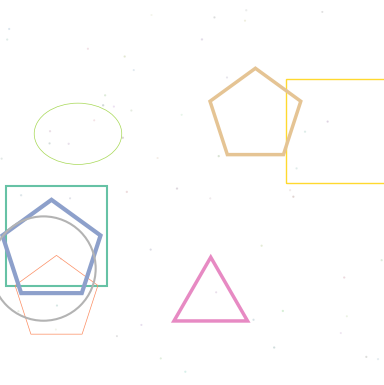[{"shape": "square", "thickness": 1.5, "radius": 0.65, "center": [0.147, 0.387]}, {"shape": "pentagon", "thickness": 0.5, "radius": 0.57, "center": [0.147, 0.224]}, {"shape": "pentagon", "thickness": 3, "radius": 0.67, "center": [0.134, 0.347]}, {"shape": "triangle", "thickness": 2.5, "radius": 0.55, "center": [0.547, 0.221]}, {"shape": "oval", "thickness": 0.5, "radius": 0.57, "center": [0.203, 0.653]}, {"shape": "square", "thickness": 1, "radius": 0.68, "center": [0.88, 0.66]}, {"shape": "pentagon", "thickness": 2.5, "radius": 0.62, "center": [0.663, 0.699]}, {"shape": "circle", "thickness": 1.5, "radius": 0.68, "center": [0.113, 0.302]}]